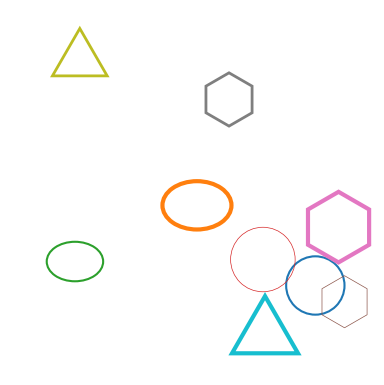[{"shape": "circle", "thickness": 1.5, "radius": 0.38, "center": [0.819, 0.258]}, {"shape": "oval", "thickness": 3, "radius": 0.45, "center": [0.512, 0.467]}, {"shape": "oval", "thickness": 1.5, "radius": 0.37, "center": [0.195, 0.321]}, {"shape": "circle", "thickness": 0.5, "radius": 0.42, "center": [0.683, 0.326]}, {"shape": "hexagon", "thickness": 0.5, "radius": 0.34, "center": [0.895, 0.216]}, {"shape": "hexagon", "thickness": 3, "radius": 0.46, "center": [0.879, 0.41]}, {"shape": "hexagon", "thickness": 2, "radius": 0.35, "center": [0.595, 0.742]}, {"shape": "triangle", "thickness": 2, "radius": 0.41, "center": [0.207, 0.844]}, {"shape": "triangle", "thickness": 3, "radius": 0.49, "center": [0.688, 0.132]}]